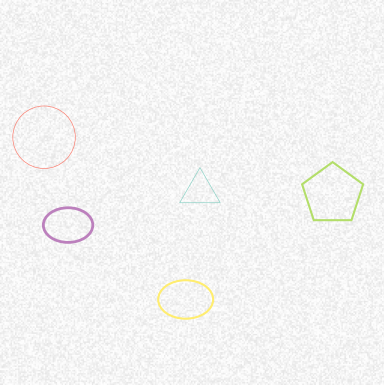[{"shape": "triangle", "thickness": 0.5, "radius": 0.3, "center": [0.519, 0.504]}, {"shape": "circle", "thickness": 0.5, "radius": 0.41, "center": [0.114, 0.644]}, {"shape": "pentagon", "thickness": 1.5, "radius": 0.42, "center": [0.864, 0.496]}, {"shape": "oval", "thickness": 2, "radius": 0.32, "center": [0.177, 0.415]}, {"shape": "oval", "thickness": 1.5, "radius": 0.36, "center": [0.482, 0.222]}]